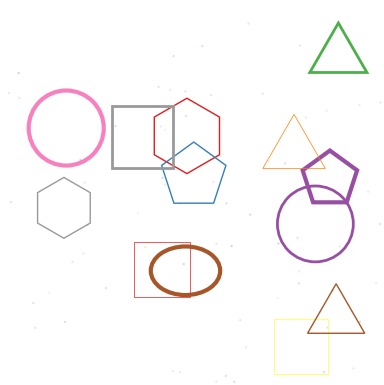[{"shape": "square", "thickness": 0.5, "radius": 0.36, "center": [0.421, 0.3]}, {"shape": "hexagon", "thickness": 1, "radius": 0.49, "center": [0.485, 0.647]}, {"shape": "pentagon", "thickness": 1, "radius": 0.44, "center": [0.503, 0.543]}, {"shape": "triangle", "thickness": 2, "radius": 0.43, "center": [0.879, 0.855]}, {"shape": "pentagon", "thickness": 3, "radius": 0.37, "center": [0.857, 0.535]}, {"shape": "circle", "thickness": 2, "radius": 0.49, "center": [0.819, 0.418]}, {"shape": "triangle", "thickness": 0.5, "radius": 0.47, "center": [0.764, 0.609]}, {"shape": "square", "thickness": 0.5, "radius": 0.36, "center": [0.782, 0.101]}, {"shape": "oval", "thickness": 3, "radius": 0.45, "center": [0.482, 0.297]}, {"shape": "triangle", "thickness": 1, "radius": 0.43, "center": [0.873, 0.177]}, {"shape": "circle", "thickness": 3, "radius": 0.49, "center": [0.172, 0.667]}, {"shape": "hexagon", "thickness": 1, "radius": 0.39, "center": [0.166, 0.46]}, {"shape": "square", "thickness": 2, "radius": 0.4, "center": [0.37, 0.644]}]